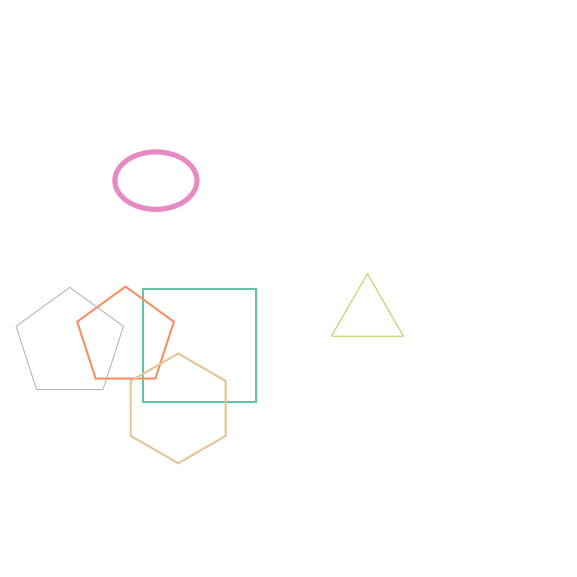[{"shape": "square", "thickness": 1, "radius": 0.49, "center": [0.346, 0.4]}, {"shape": "pentagon", "thickness": 1, "radius": 0.44, "center": [0.217, 0.415]}, {"shape": "oval", "thickness": 2.5, "radius": 0.36, "center": [0.27, 0.686]}, {"shape": "triangle", "thickness": 0.5, "radius": 0.36, "center": [0.636, 0.453]}, {"shape": "hexagon", "thickness": 1, "radius": 0.48, "center": [0.309, 0.292]}, {"shape": "pentagon", "thickness": 0.5, "radius": 0.49, "center": [0.121, 0.404]}]